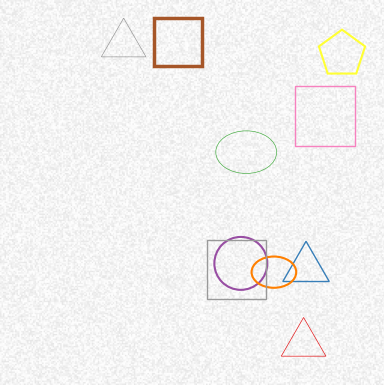[{"shape": "triangle", "thickness": 0.5, "radius": 0.34, "center": [0.789, 0.108]}, {"shape": "triangle", "thickness": 1, "radius": 0.35, "center": [0.795, 0.304]}, {"shape": "oval", "thickness": 0.5, "radius": 0.4, "center": [0.64, 0.605]}, {"shape": "circle", "thickness": 1.5, "radius": 0.34, "center": [0.626, 0.316]}, {"shape": "oval", "thickness": 1.5, "radius": 0.29, "center": [0.711, 0.293]}, {"shape": "pentagon", "thickness": 1.5, "radius": 0.32, "center": [0.888, 0.86]}, {"shape": "square", "thickness": 2.5, "radius": 0.31, "center": [0.463, 0.891]}, {"shape": "square", "thickness": 1, "radius": 0.39, "center": [0.845, 0.699]}, {"shape": "square", "thickness": 1, "radius": 0.38, "center": [0.614, 0.299]}, {"shape": "triangle", "thickness": 0.5, "radius": 0.34, "center": [0.321, 0.886]}]